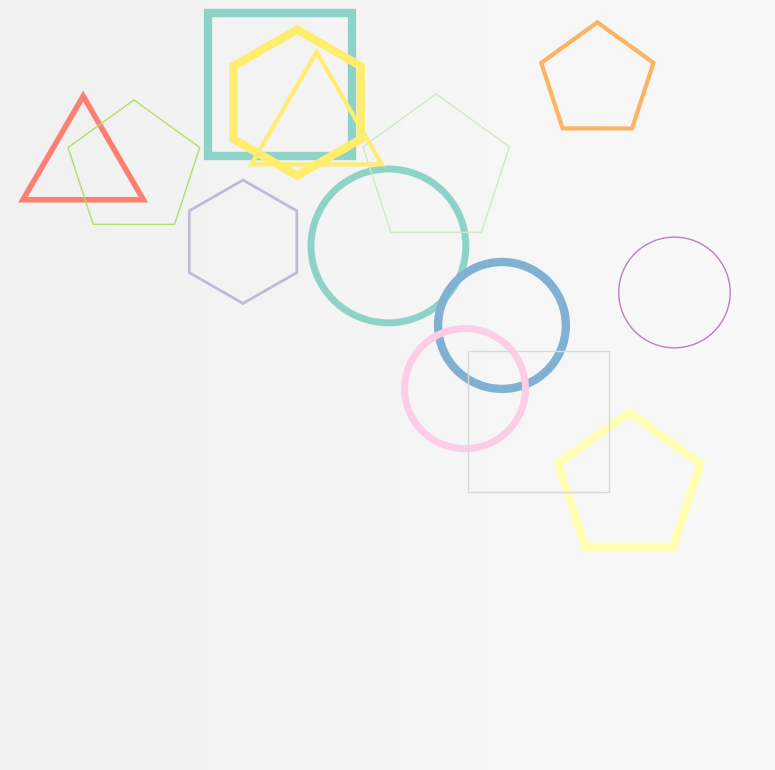[{"shape": "circle", "thickness": 2.5, "radius": 0.5, "center": [0.501, 0.681]}, {"shape": "square", "thickness": 3, "radius": 0.46, "center": [0.361, 0.89]}, {"shape": "pentagon", "thickness": 3, "radius": 0.48, "center": [0.812, 0.368]}, {"shape": "hexagon", "thickness": 1, "radius": 0.4, "center": [0.314, 0.686]}, {"shape": "triangle", "thickness": 2, "radius": 0.45, "center": [0.107, 0.785]}, {"shape": "circle", "thickness": 3, "radius": 0.41, "center": [0.648, 0.577]}, {"shape": "pentagon", "thickness": 1.5, "radius": 0.38, "center": [0.771, 0.895]}, {"shape": "pentagon", "thickness": 0.5, "radius": 0.45, "center": [0.173, 0.781]}, {"shape": "circle", "thickness": 2.5, "radius": 0.39, "center": [0.6, 0.495]}, {"shape": "square", "thickness": 0.5, "radius": 0.46, "center": [0.695, 0.453]}, {"shape": "circle", "thickness": 0.5, "radius": 0.36, "center": [0.87, 0.62]}, {"shape": "pentagon", "thickness": 0.5, "radius": 0.5, "center": [0.563, 0.779]}, {"shape": "hexagon", "thickness": 3, "radius": 0.47, "center": [0.383, 0.867]}, {"shape": "triangle", "thickness": 1.5, "radius": 0.49, "center": [0.408, 0.835]}]